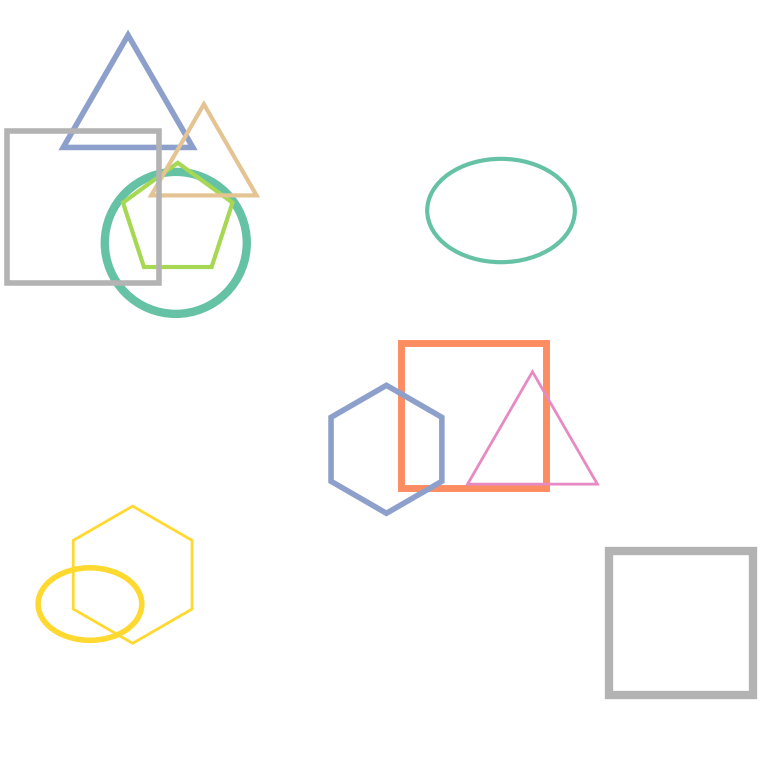[{"shape": "oval", "thickness": 1.5, "radius": 0.48, "center": [0.651, 0.727]}, {"shape": "circle", "thickness": 3, "radius": 0.46, "center": [0.228, 0.685]}, {"shape": "square", "thickness": 2.5, "radius": 0.47, "center": [0.615, 0.461]}, {"shape": "triangle", "thickness": 2, "radius": 0.49, "center": [0.166, 0.857]}, {"shape": "hexagon", "thickness": 2, "radius": 0.42, "center": [0.502, 0.416]}, {"shape": "triangle", "thickness": 1, "radius": 0.49, "center": [0.692, 0.42]}, {"shape": "pentagon", "thickness": 1.5, "radius": 0.37, "center": [0.231, 0.714]}, {"shape": "hexagon", "thickness": 1, "radius": 0.45, "center": [0.172, 0.254]}, {"shape": "oval", "thickness": 2, "radius": 0.34, "center": [0.117, 0.216]}, {"shape": "triangle", "thickness": 1.5, "radius": 0.39, "center": [0.265, 0.786]}, {"shape": "square", "thickness": 2, "radius": 0.5, "center": [0.108, 0.731]}, {"shape": "square", "thickness": 3, "radius": 0.47, "center": [0.884, 0.191]}]